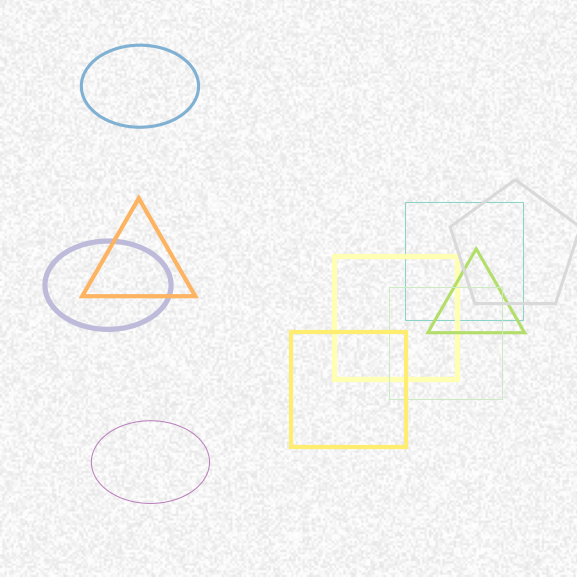[{"shape": "square", "thickness": 0.5, "radius": 0.51, "center": [0.804, 0.547]}, {"shape": "square", "thickness": 2.5, "radius": 0.53, "center": [0.685, 0.449]}, {"shape": "oval", "thickness": 2.5, "radius": 0.55, "center": [0.187, 0.505]}, {"shape": "oval", "thickness": 1.5, "radius": 0.51, "center": [0.242, 0.85]}, {"shape": "triangle", "thickness": 2, "radius": 0.57, "center": [0.24, 0.543]}, {"shape": "triangle", "thickness": 1.5, "radius": 0.48, "center": [0.825, 0.471]}, {"shape": "pentagon", "thickness": 1.5, "radius": 0.59, "center": [0.892, 0.569]}, {"shape": "oval", "thickness": 0.5, "radius": 0.51, "center": [0.261, 0.199]}, {"shape": "square", "thickness": 0.5, "radius": 0.49, "center": [0.771, 0.405]}, {"shape": "square", "thickness": 2, "radius": 0.5, "center": [0.603, 0.325]}]